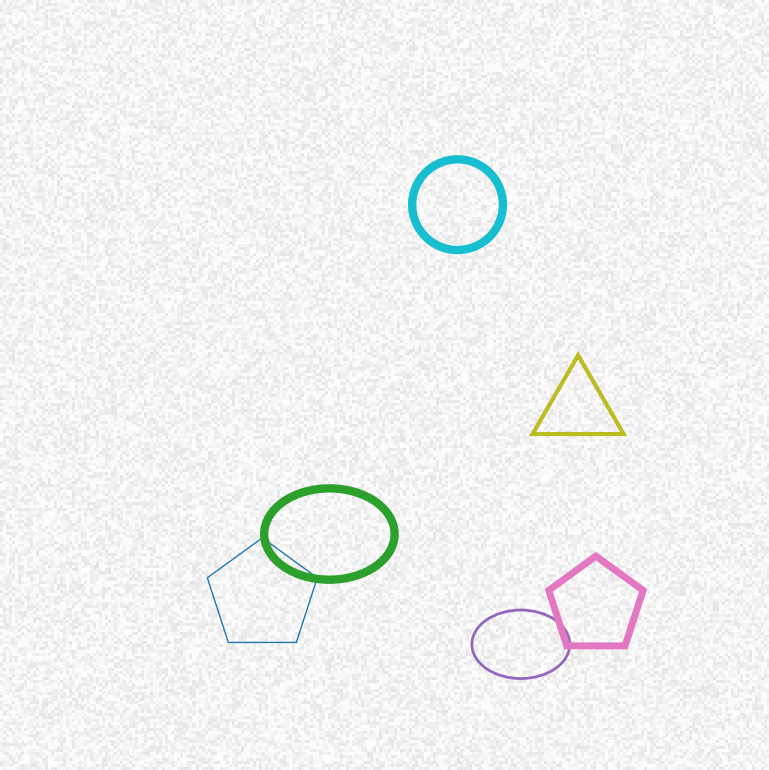[{"shape": "pentagon", "thickness": 0.5, "radius": 0.38, "center": [0.341, 0.226]}, {"shape": "oval", "thickness": 3, "radius": 0.42, "center": [0.428, 0.306]}, {"shape": "oval", "thickness": 1, "radius": 0.32, "center": [0.676, 0.163]}, {"shape": "pentagon", "thickness": 2.5, "radius": 0.32, "center": [0.774, 0.213]}, {"shape": "triangle", "thickness": 1.5, "radius": 0.34, "center": [0.751, 0.47]}, {"shape": "circle", "thickness": 3, "radius": 0.29, "center": [0.594, 0.734]}]